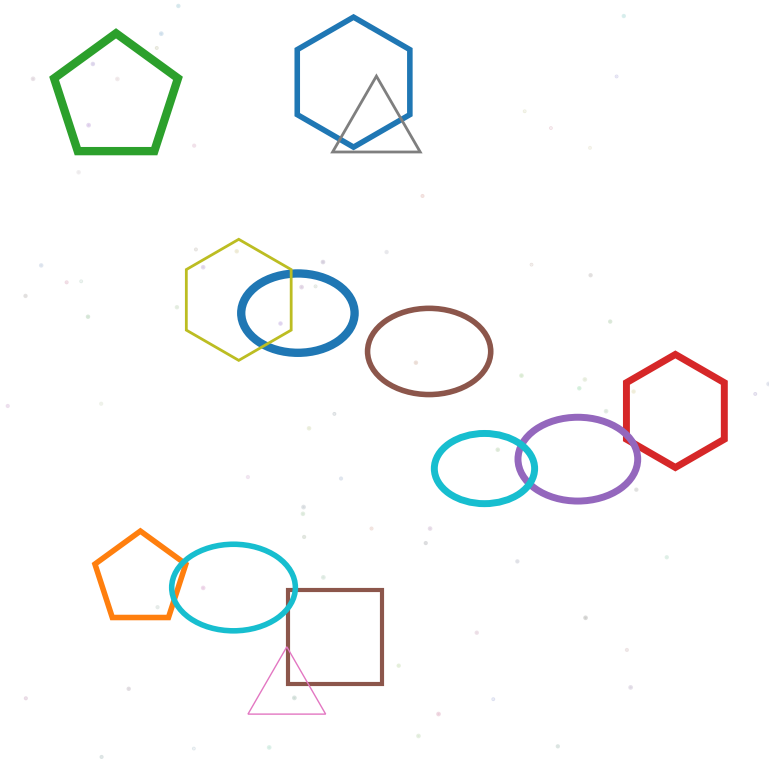[{"shape": "hexagon", "thickness": 2, "radius": 0.42, "center": [0.459, 0.893]}, {"shape": "oval", "thickness": 3, "radius": 0.37, "center": [0.387, 0.593]}, {"shape": "pentagon", "thickness": 2, "radius": 0.31, "center": [0.182, 0.248]}, {"shape": "pentagon", "thickness": 3, "radius": 0.42, "center": [0.151, 0.872]}, {"shape": "hexagon", "thickness": 2.5, "radius": 0.37, "center": [0.877, 0.466]}, {"shape": "oval", "thickness": 2.5, "radius": 0.39, "center": [0.75, 0.404]}, {"shape": "oval", "thickness": 2, "radius": 0.4, "center": [0.557, 0.544]}, {"shape": "square", "thickness": 1.5, "radius": 0.31, "center": [0.435, 0.172]}, {"shape": "triangle", "thickness": 0.5, "radius": 0.29, "center": [0.372, 0.102]}, {"shape": "triangle", "thickness": 1, "radius": 0.33, "center": [0.489, 0.835]}, {"shape": "hexagon", "thickness": 1, "radius": 0.39, "center": [0.31, 0.611]}, {"shape": "oval", "thickness": 2, "radius": 0.4, "center": [0.303, 0.237]}, {"shape": "oval", "thickness": 2.5, "radius": 0.33, "center": [0.629, 0.391]}]